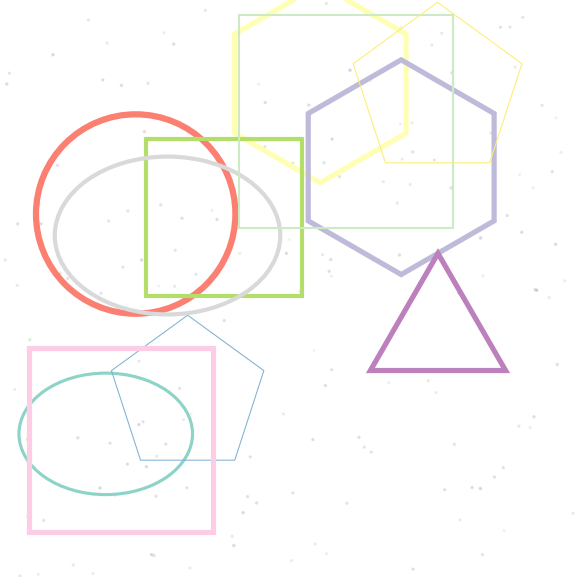[{"shape": "oval", "thickness": 1.5, "radius": 0.75, "center": [0.183, 0.248]}, {"shape": "hexagon", "thickness": 2.5, "radius": 0.86, "center": [0.554, 0.854]}, {"shape": "hexagon", "thickness": 2.5, "radius": 0.93, "center": [0.695, 0.71]}, {"shape": "circle", "thickness": 3, "radius": 0.86, "center": [0.235, 0.629]}, {"shape": "pentagon", "thickness": 0.5, "radius": 0.69, "center": [0.325, 0.315]}, {"shape": "square", "thickness": 2, "radius": 0.68, "center": [0.388, 0.622]}, {"shape": "square", "thickness": 2.5, "radius": 0.8, "center": [0.21, 0.237]}, {"shape": "oval", "thickness": 2, "radius": 0.98, "center": [0.29, 0.591]}, {"shape": "triangle", "thickness": 2.5, "radius": 0.68, "center": [0.758, 0.425]}, {"shape": "square", "thickness": 1, "radius": 0.92, "center": [0.599, 0.789]}, {"shape": "pentagon", "thickness": 0.5, "radius": 0.77, "center": [0.758, 0.841]}]